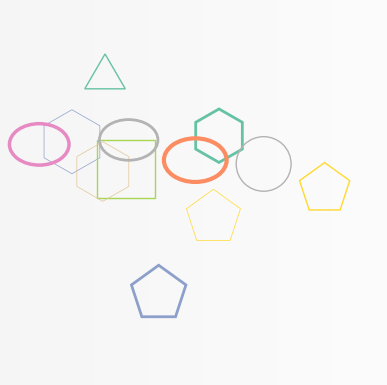[{"shape": "triangle", "thickness": 1, "radius": 0.3, "center": [0.271, 0.799]}, {"shape": "hexagon", "thickness": 2, "radius": 0.35, "center": [0.565, 0.648]}, {"shape": "oval", "thickness": 3, "radius": 0.4, "center": [0.504, 0.584]}, {"shape": "hexagon", "thickness": 0.5, "radius": 0.42, "center": [0.186, 0.632]}, {"shape": "pentagon", "thickness": 2, "radius": 0.37, "center": [0.41, 0.237]}, {"shape": "oval", "thickness": 2.5, "radius": 0.38, "center": [0.101, 0.625]}, {"shape": "square", "thickness": 1, "radius": 0.38, "center": [0.326, 0.561]}, {"shape": "pentagon", "thickness": 1, "radius": 0.34, "center": [0.838, 0.51]}, {"shape": "pentagon", "thickness": 0.5, "radius": 0.37, "center": [0.551, 0.435]}, {"shape": "hexagon", "thickness": 0.5, "radius": 0.39, "center": [0.265, 0.555]}, {"shape": "circle", "thickness": 1, "radius": 0.35, "center": [0.68, 0.574]}, {"shape": "oval", "thickness": 2, "radius": 0.38, "center": [0.332, 0.637]}]